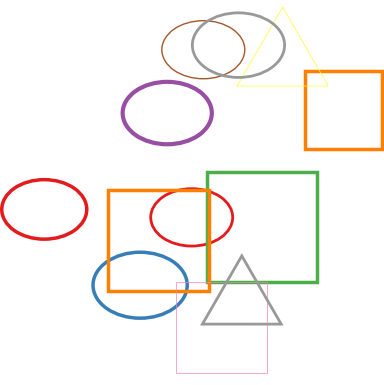[{"shape": "oval", "thickness": 2.5, "radius": 0.55, "center": [0.115, 0.456]}, {"shape": "oval", "thickness": 2, "radius": 0.53, "center": [0.498, 0.435]}, {"shape": "oval", "thickness": 2.5, "radius": 0.61, "center": [0.364, 0.259]}, {"shape": "square", "thickness": 2.5, "radius": 0.71, "center": [0.68, 0.411]}, {"shape": "oval", "thickness": 3, "radius": 0.58, "center": [0.434, 0.706]}, {"shape": "square", "thickness": 2.5, "radius": 0.65, "center": [0.412, 0.376]}, {"shape": "square", "thickness": 2.5, "radius": 0.5, "center": [0.892, 0.715]}, {"shape": "triangle", "thickness": 0.5, "radius": 0.68, "center": [0.734, 0.845]}, {"shape": "oval", "thickness": 1, "radius": 0.54, "center": [0.528, 0.871]}, {"shape": "square", "thickness": 0.5, "radius": 0.59, "center": [0.575, 0.149]}, {"shape": "oval", "thickness": 2, "radius": 0.6, "center": [0.619, 0.883]}, {"shape": "triangle", "thickness": 2, "radius": 0.59, "center": [0.628, 0.217]}]